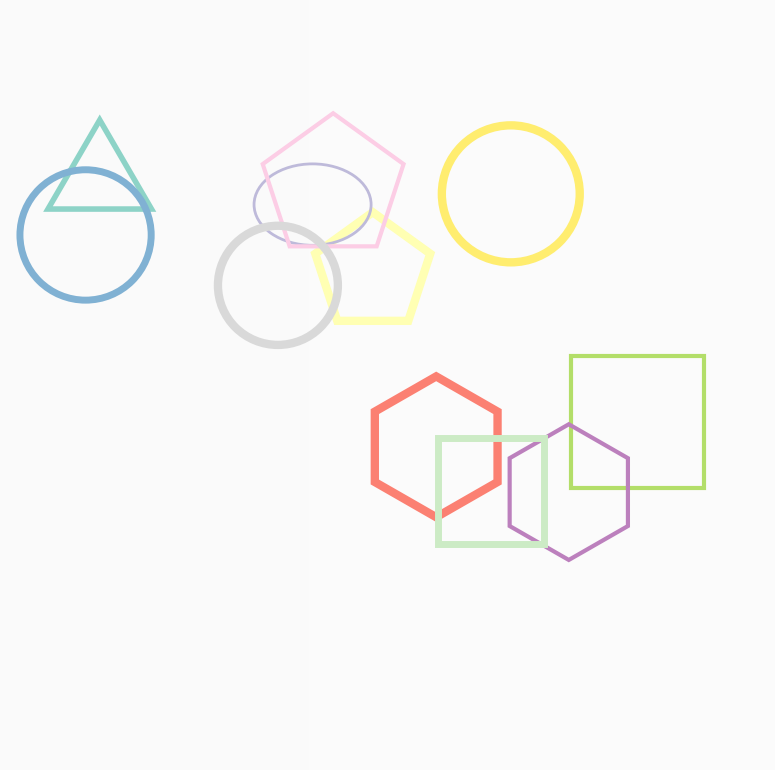[{"shape": "triangle", "thickness": 2, "radius": 0.39, "center": [0.129, 0.767]}, {"shape": "pentagon", "thickness": 3, "radius": 0.39, "center": [0.481, 0.646]}, {"shape": "oval", "thickness": 1, "radius": 0.38, "center": [0.403, 0.734]}, {"shape": "hexagon", "thickness": 3, "radius": 0.46, "center": [0.563, 0.42]}, {"shape": "circle", "thickness": 2.5, "radius": 0.42, "center": [0.11, 0.695]}, {"shape": "square", "thickness": 1.5, "radius": 0.43, "center": [0.822, 0.452]}, {"shape": "pentagon", "thickness": 1.5, "radius": 0.48, "center": [0.43, 0.757]}, {"shape": "circle", "thickness": 3, "radius": 0.39, "center": [0.359, 0.629]}, {"shape": "hexagon", "thickness": 1.5, "radius": 0.44, "center": [0.734, 0.361]}, {"shape": "square", "thickness": 2.5, "radius": 0.34, "center": [0.633, 0.362]}, {"shape": "circle", "thickness": 3, "radius": 0.44, "center": [0.659, 0.748]}]